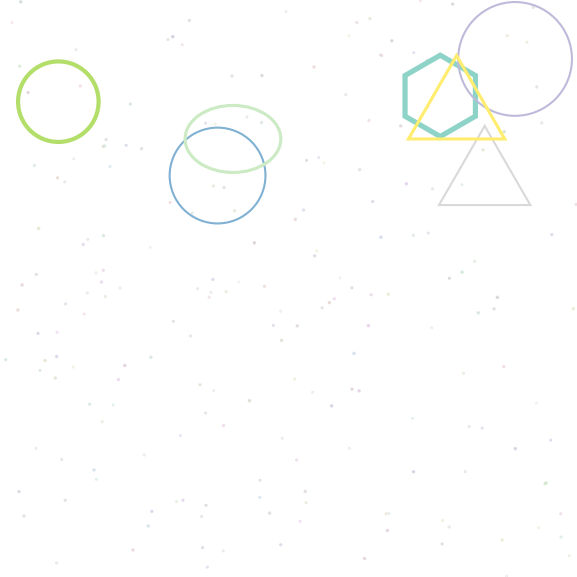[{"shape": "hexagon", "thickness": 2.5, "radius": 0.35, "center": [0.762, 0.833]}, {"shape": "circle", "thickness": 1, "radius": 0.49, "center": [0.892, 0.897]}, {"shape": "circle", "thickness": 1, "radius": 0.41, "center": [0.377, 0.695]}, {"shape": "circle", "thickness": 2, "radius": 0.35, "center": [0.101, 0.823]}, {"shape": "triangle", "thickness": 1, "radius": 0.46, "center": [0.839, 0.69]}, {"shape": "oval", "thickness": 1.5, "radius": 0.41, "center": [0.403, 0.759]}, {"shape": "triangle", "thickness": 1.5, "radius": 0.48, "center": [0.791, 0.807]}]